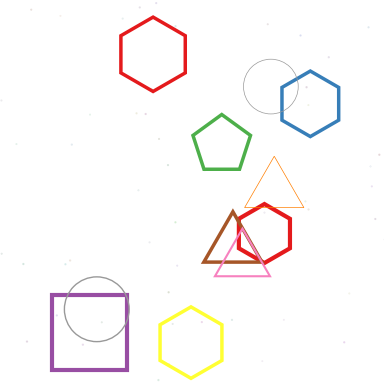[{"shape": "hexagon", "thickness": 3, "radius": 0.38, "center": [0.687, 0.393]}, {"shape": "hexagon", "thickness": 2.5, "radius": 0.48, "center": [0.398, 0.859]}, {"shape": "hexagon", "thickness": 2.5, "radius": 0.43, "center": [0.806, 0.73]}, {"shape": "pentagon", "thickness": 2.5, "radius": 0.39, "center": [0.576, 0.624]}, {"shape": "square", "thickness": 3, "radius": 0.49, "center": [0.233, 0.137]}, {"shape": "triangle", "thickness": 0.5, "radius": 0.44, "center": [0.712, 0.505]}, {"shape": "hexagon", "thickness": 2.5, "radius": 0.46, "center": [0.496, 0.11]}, {"shape": "triangle", "thickness": 2.5, "radius": 0.44, "center": [0.605, 0.363]}, {"shape": "triangle", "thickness": 1.5, "radius": 0.41, "center": [0.63, 0.324]}, {"shape": "circle", "thickness": 0.5, "radius": 0.36, "center": [0.704, 0.775]}, {"shape": "circle", "thickness": 1, "radius": 0.42, "center": [0.251, 0.197]}]